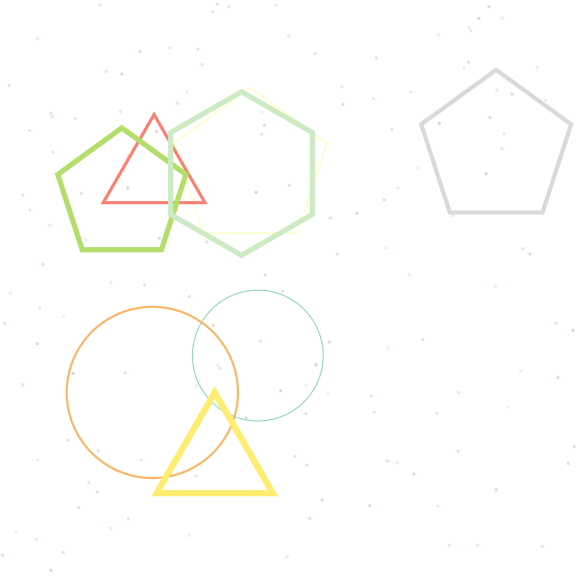[{"shape": "circle", "thickness": 0.5, "radius": 0.57, "center": [0.446, 0.383]}, {"shape": "pentagon", "thickness": 0.5, "radius": 0.7, "center": [0.434, 0.708]}, {"shape": "triangle", "thickness": 1.5, "radius": 0.51, "center": [0.267, 0.699]}, {"shape": "circle", "thickness": 1, "radius": 0.74, "center": [0.264, 0.32]}, {"shape": "pentagon", "thickness": 2.5, "radius": 0.58, "center": [0.211, 0.661]}, {"shape": "pentagon", "thickness": 2, "radius": 0.68, "center": [0.859, 0.742]}, {"shape": "hexagon", "thickness": 2.5, "radius": 0.71, "center": [0.418, 0.699]}, {"shape": "triangle", "thickness": 3, "radius": 0.58, "center": [0.372, 0.203]}]